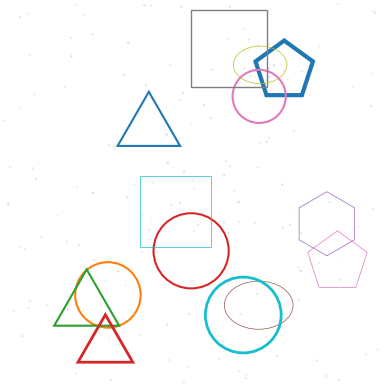[{"shape": "pentagon", "thickness": 3, "radius": 0.39, "center": [0.738, 0.816]}, {"shape": "triangle", "thickness": 1.5, "radius": 0.47, "center": [0.387, 0.668]}, {"shape": "circle", "thickness": 1.5, "radius": 0.43, "center": [0.28, 0.234]}, {"shape": "triangle", "thickness": 1.5, "radius": 0.49, "center": [0.225, 0.203]}, {"shape": "triangle", "thickness": 2, "radius": 0.41, "center": [0.274, 0.1]}, {"shape": "circle", "thickness": 1.5, "radius": 0.49, "center": [0.496, 0.349]}, {"shape": "hexagon", "thickness": 0.5, "radius": 0.42, "center": [0.849, 0.419]}, {"shape": "oval", "thickness": 0.5, "radius": 0.45, "center": [0.672, 0.207]}, {"shape": "circle", "thickness": 1.5, "radius": 0.35, "center": [0.673, 0.75]}, {"shape": "pentagon", "thickness": 0.5, "radius": 0.41, "center": [0.876, 0.319]}, {"shape": "square", "thickness": 1, "radius": 0.5, "center": [0.595, 0.874]}, {"shape": "oval", "thickness": 0.5, "radius": 0.35, "center": [0.676, 0.832]}, {"shape": "circle", "thickness": 2, "radius": 0.49, "center": [0.632, 0.182]}, {"shape": "square", "thickness": 0.5, "radius": 0.46, "center": [0.456, 0.452]}]